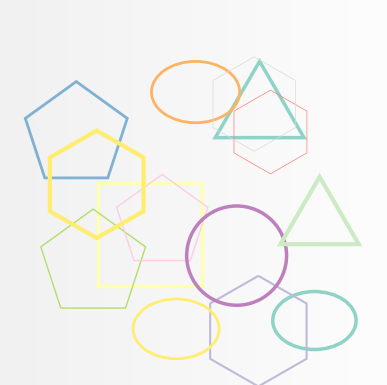[{"shape": "triangle", "thickness": 2.5, "radius": 0.66, "center": [0.67, 0.709]}, {"shape": "oval", "thickness": 2.5, "radius": 0.54, "center": [0.811, 0.167]}, {"shape": "square", "thickness": 2.5, "radius": 0.67, "center": [0.386, 0.39]}, {"shape": "hexagon", "thickness": 1.5, "radius": 0.72, "center": [0.667, 0.14]}, {"shape": "hexagon", "thickness": 0.5, "radius": 0.54, "center": [0.698, 0.657]}, {"shape": "pentagon", "thickness": 2, "radius": 0.69, "center": [0.197, 0.65]}, {"shape": "oval", "thickness": 2, "radius": 0.57, "center": [0.505, 0.761]}, {"shape": "pentagon", "thickness": 1, "radius": 0.71, "center": [0.24, 0.315]}, {"shape": "pentagon", "thickness": 1, "radius": 0.62, "center": [0.419, 0.423]}, {"shape": "hexagon", "thickness": 0.5, "radius": 0.61, "center": [0.656, 0.73]}, {"shape": "circle", "thickness": 2.5, "radius": 0.64, "center": [0.611, 0.336]}, {"shape": "triangle", "thickness": 3, "radius": 0.58, "center": [0.825, 0.424]}, {"shape": "oval", "thickness": 2, "radius": 0.55, "center": [0.455, 0.146]}, {"shape": "hexagon", "thickness": 3, "radius": 0.7, "center": [0.249, 0.521]}]